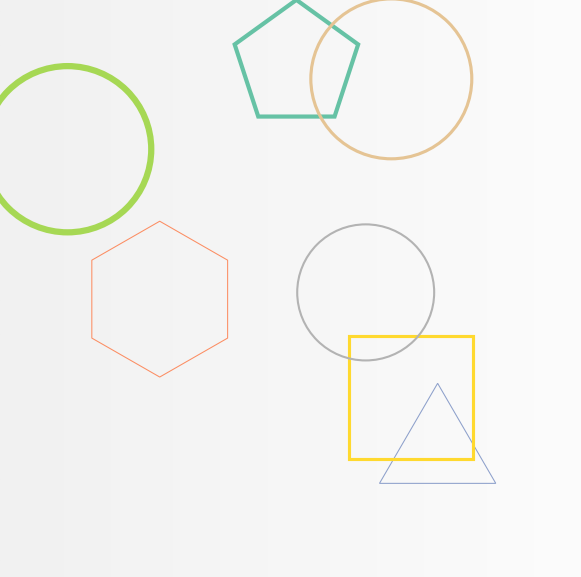[{"shape": "pentagon", "thickness": 2, "radius": 0.56, "center": [0.51, 0.888]}, {"shape": "hexagon", "thickness": 0.5, "radius": 0.67, "center": [0.275, 0.481]}, {"shape": "triangle", "thickness": 0.5, "radius": 0.58, "center": [0.753, 0.22]}, {"shape": "circle", "thickness": 3, "radius": 0.72, "center": [0.116, 0.741]}, {"shape": "square", "thickness": 1.5, "radius": 0.53, "center": [0.707, 0.311]}, {"shape": "circle", "thickness": 1.5, "radius": 0.69, "center": [0.673, 0.863]}, {"shape": "circle", "thickness": 1, "radius": 0.59, "center": [0.629, 0.493]}]